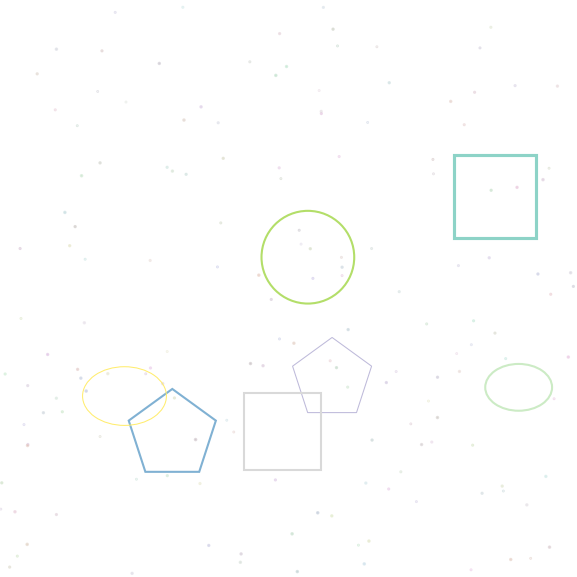[{"shape": "square", "thickness": 1.5, "radius": 0.36, "center": [0.857, 0.658]}, {"shape": "pentagon", "thickness": 0.5, "radius": 0.36, "center": [0.575, 0.343]}, {"shape": "pentagon", "thickness": 1, "radius": 0.4, "center": [0.298, 0.246]}, {"shape": "circle", "thickness": 1, "radius": 0.4, "center": [0.533, 0.554]}, {"shape": "square", "thickness": 1, "radius": 0.33, "center": [0.489, 0.251]}, {"shape": "oval", "thickness": 1, "radius": 0.29, "center": [0.898, 0.328]}, {"shape": "oval", "thickness": 0.5, "radius": 0.36, "center": [0.216, 0.313]}]